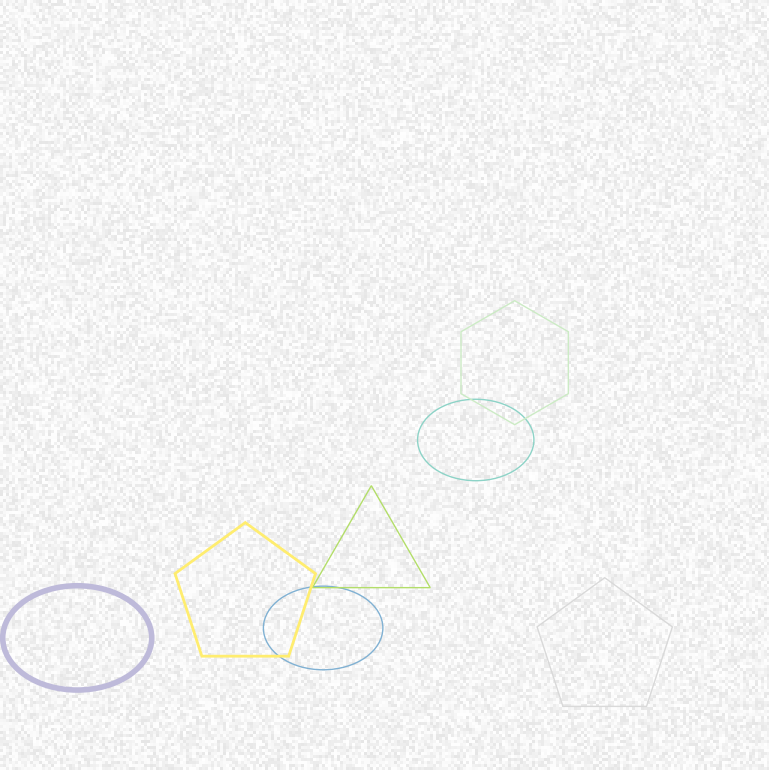[{"shape": "oval", "thickness": 0.5, "radius": 0.38, "center": [0.618, 0.429]}, {"shape": "oval", "thickness": 2, "radius": 0.48, "center": [0.1, 0.172]}, {"shape": "oval", "thickness": 0.5, "radius": 0.39, "center": [0.42, 0.184]}, {"shape": "triangle", "thickness": 0.5, "radius": 0.44, "center": [0.482, 0.281]}, {"shape": "pentagon", "thickness": 0.5, "radius": 0.46, "center": [0.785, 0.157]}, {"shape": "hexagon", "thickness": 0.5, "radius": 0.4, "center": [0.668, 0.529]}, {"shape": "pentagon", "thickness": 1, "radius": 0.48, "center": [0.319, 0.225]}]